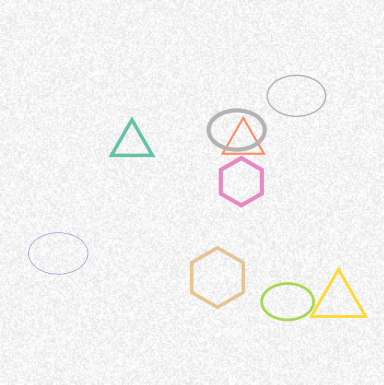[{"shape": "triangle", "thickness": 2.5, "radius": 0.31, "center": [0.343, 0.627]}, {"shape": "triangle", "thickness": 1.5, "radius": 0.31, "center": [0.632, 0.632]}, {"shape": "oval", "thickness": 0.5, "radius": 0.39, "center": [0.151, 0.342]}, {"shape": "hexagon", "thickness": 3, "radius": 0.31, "center": [0.627, 0.528]}, {"shape": "oval", "thickness": 2, "radius": 0.34, "center": [0.747, 0.216]}, {"shape": "triangle", "thickness": 2, "radius": 0.41, "center": [0.879, 0.219]}, {"shape": "hexagon", "thickness": 2.5, "radius": 0.39, "center": [0.565, 0.279]}, {"shape": "oval", "thickness": 3, "radius": 0.36, "center": [0.615, 0.662]}, {"shape": "oval", "thickness": 1, "radius": 0.38, "center": [0.77, 0.751]}]